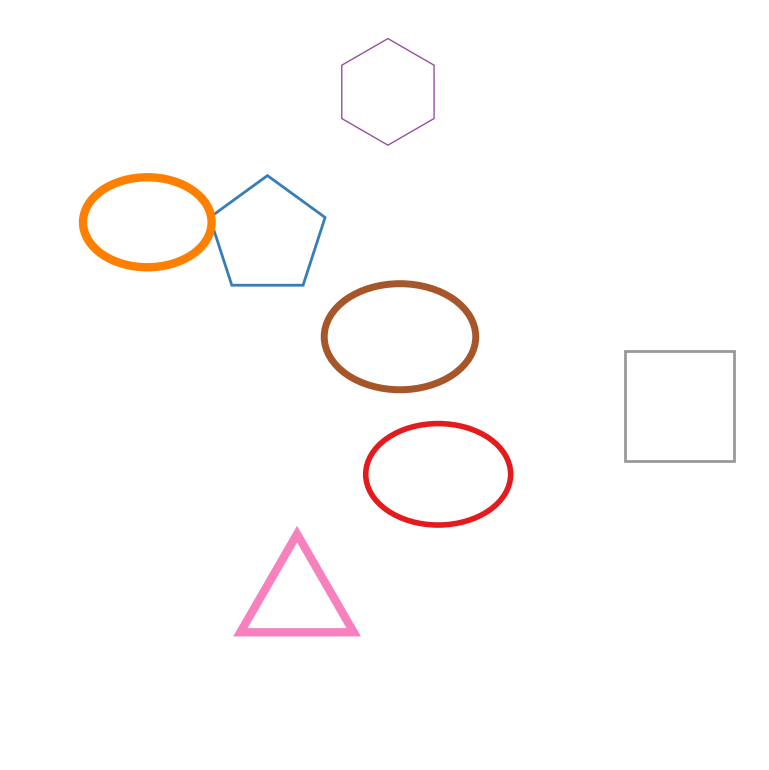[{"shape": "oval", "thickness": 2, "radius": 0.47, "center": [0.569, 0.384]}, {"shape": "pentagon", "thickness": 1, "radius": 0.39, "center": [0.347, 0.693]}, {"shape": "hexagon", "thickness": 0.5, "radius": 0.35, "center": [0.504, 0.881]}, {"shape": "oval", "thickness": 3, "radius": 0.42, "center": [0.191, 0.711]}, {"shape": "oval", "thickness": 2.5, "radius": 0.49, "center": [0.519, 0.563]}, {"shape": "triangle", "thickness": 3, "radius": 0.42, "center": [0.386, 0.221]}, {"shape": "square", "thickness": 1, "radius": 0.36, "center": [0.882, 0.473]}]